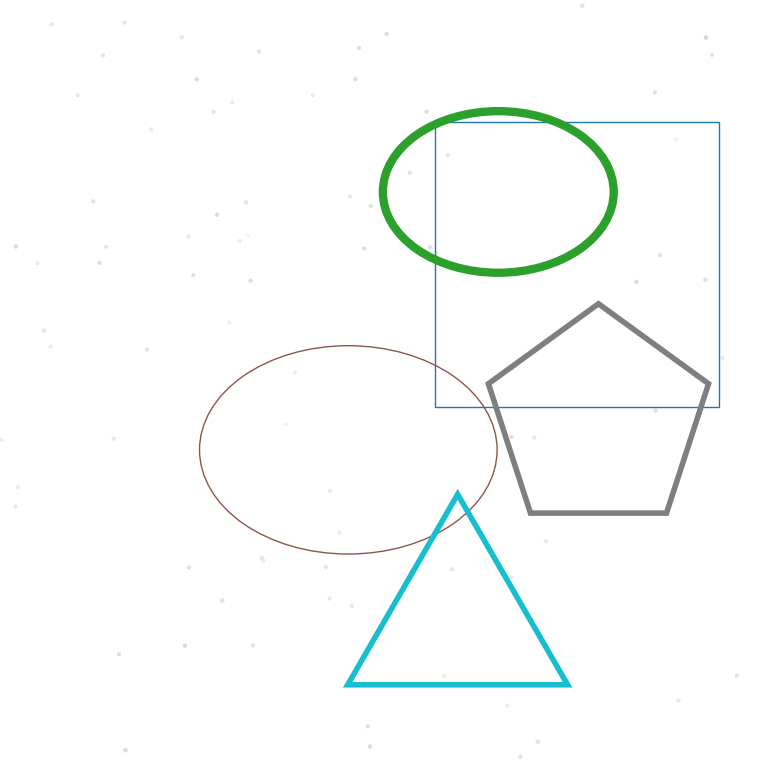[{"shape": "square", "thickness": 0.5, "radius": 0.92, "center": [0.749, 0.656]}, {"shape": "oval", "thickness": 3, "radius": 0.75, "center": [0.647, 0.751]}, {"shape": "oval", "thickness": 0.5, "radius": 0.97, "center": [0.452, 0.416]}, {"shape": "pentagon", "thickness": 2, "radius": 0.75, "center": [0.777, 0.455]}, {"shape": "triangle", "thickness": 2, "radius": 0.82, "center": [0.594, 0.193]}]